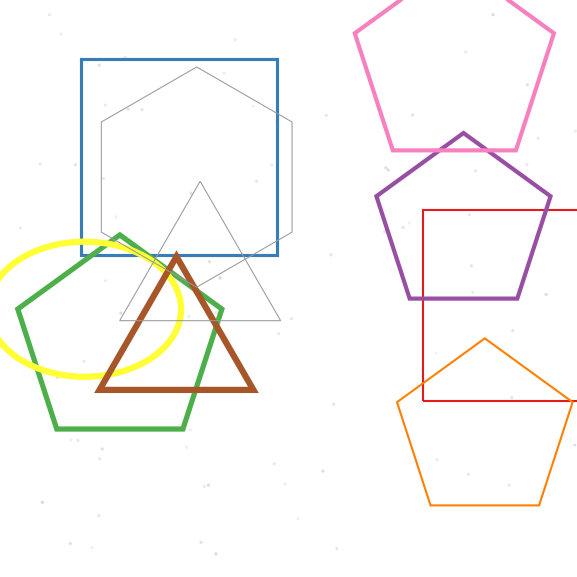[{"shape": "square", "thickness": 1, "radius": 0.83, "center": [0.898, 0.471]}, {"shape": "square", "thickness": 1.5, "radius": 0.85, "center": [0.31, 0.727]}, {"shape": "pentagon", "thickness": 2.5, "radius": 0.93, "center": [0.207, 0.407]}, {"shape": "pentagon", "thickness": 2, "radius": 0.79, "center": [0.803, 0.61]}, {"shape": "pentagon", "thickness": 1, "radius": 0.8, "center": [0.84, 0.253]}, {"shape": "oval", "thickness": 3, "radius": 0.84, "center": [0.147, 0.464]}, {"shape": "triangle", "thickness": 3, "radius": 0.77, "center": [0.306, 0.401]}, {"shape": "pentagon", "thickness": 2, "radius": 0.91, "center": [0.787, 0.885]}, {"shape": "hexagon", "thickness": 0.5, "radius": 0.95, "center": [0.341, 0.692]}, {"shape": "triangle", "thickness": 0.5, "radius": 0.8, "center": [0.347, 0.524]}]